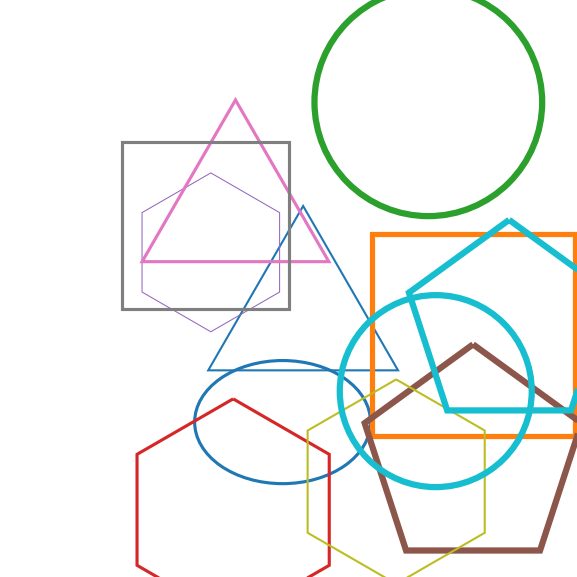[{"shape": "triangle", "thickness": 1, "radius": 0.95, "center": [0.525, 0.453]}, {"shape": "oval", "thickness": 1.5, "radius": 0.76, "center": [0.489, 0.268]}, {"shape": "square", "thickness": 2.5, "radius": 0.88, "center": [0.82, 0.419]}, {"shape": "circle", "thickness": 3, "radius": 0.99, "center": [0.742, 0.822]}, {"shape": "hexagon", "thickness": 1.5, "radius": 0.96, "center": [0.404, 0.116]}, {"shape": "hexagon", "thickness": 0.5, "radius": 0.69, "center": [0.365, 0.562]}, {"shape": "pentagon", "thickness": 3, "radius": 0.99, "center": [0.819, 0.206]}, {"shape": "triangle", "thickness": 1.5, "radius": 0.93, "center": [0.408, 0.639]}, {"shape": "square", "thickness": 1.5, "radius": 0.72, "center": [0.356, 0.609]}, {"shape": "hexagon", "thickness": 1, "radius": 0.89, "center": [0.686, 0.165]}, {"shape": "pentagon", "thickness": 3, "radius": 0.91, "center": [0.882, 0.436]}, {"shape": "circle", "thickness": 3, "radius": 0.83, "center": [0.755, 0.322]}]